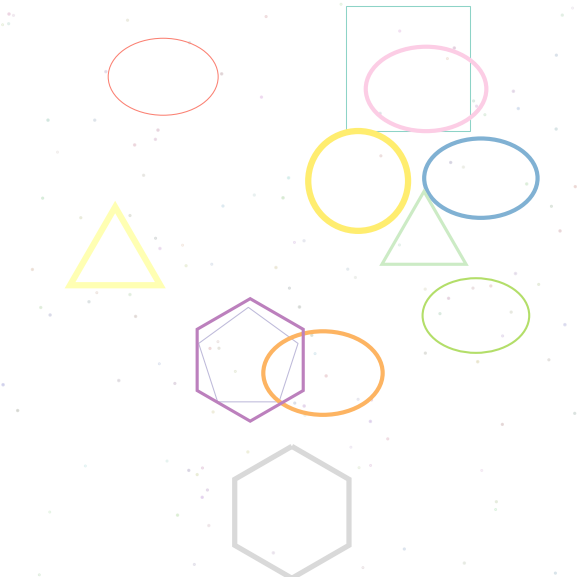[{"shape": "square", "thickness": 0.5, "radius": 0.54, "center": [0.707, 0.88]}, {"shape": "triangle", "thickness": 3, "radius": 0.45, "center": [0.199, 0.55]}, {"shape": "pentagon", "thickness": 0.5, "radius": 0.45, "center": [0.43, 0.376]}, {"shape": "oval", "thickness": 0.5, "radius": 0.48, "center": [0.283, 0.866]}, {"shape": "oval", "thickness": 2, "radius": 0.49, "center": [0.833, 0.691]}, {"shape": "oval", "thickness": 2, "radius": 0.52, "center": [0.559, 0.353]}, {"shape": "oval", "thickness": 1, "radius": 0.46, "center": [0.824, 0.453]}, {"shape": "oval", "thickness": 2, "radius": 0.52, "center": [0.738, 0.845]}, {"shape": "hexagon", "thickness": 2.5, "radius": 0.57, "center": [0.505, 0.112]}, {"shape": "hexagon", "thickness": 1.5, "radius": 0.53, "center": [0.433, 0.376]}, {"shape": "triangle", "thickness": 1.5, "radius": 0.42, "center": [0.734, 0.584]}, {"shape": "circle", "thickness": 3, "radius": 0.43, "center": [0.62, 0.686]}]